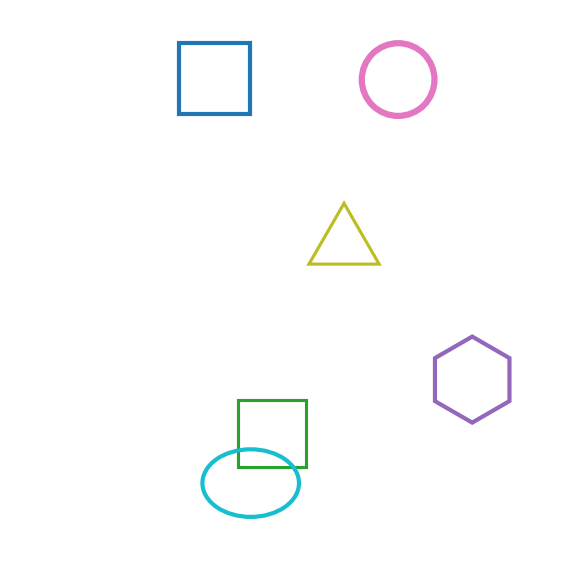[{"shape": "square", "thickness": 2, "radius": 0.31, "center": [0.372, 0.863]}, {"shape": "square", "thickness": 1.5, "radius": 0.29, "center": [0.471, 0.249]}, {"shape": "hexagon", "thickness": 2, "radius": 0.37, "center": [0.818, 0.342]}, {"shape": "circle", "thickness": 3, "radius": 0.31, "center": [0.689, 0.861]}, {"shape": "triangle", "thickness": 1.5, "radius": 0.35, "center": [0.596, 0.577]}, {"shape": "oval", "thickness": 2, "radius": 0.42, "center": [0.434, 0.163]}]